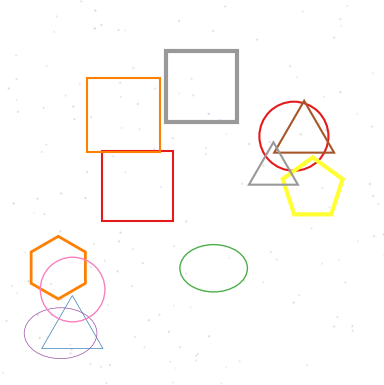[{"shape": "circle", "thickness": 1.5, "radius": 0.45, "center": [0.763, 0.646]}, {"shape": "square", "thickness": 1.5, "radius": 0.46, "center": [0.357, 0.517]}, {"shape": "triangle", "thickness": 0.5, "radius": 0.46, "center": [0.188, 0.14]}, {"shape": "oval", "thickness": 1, "radius": 0.44, "center": [0.555, 0.303]}, {"shape": "oval", "thickness": 0.5, "radius": 0.47, "center": [0.157, 0.135]}, {"shape": "hexagon", "thickness": 2, "radius": 0.41, "center": [0.151, 0.305]}, {"shape": "square", "thickness": 1.5, "radius": 0.48, "center": [0.321, 0.701]}, {"shape": "pentagon", "thickness": 3, "radius": 0.41, "center": [0.812, 0.509]}, {"shape": "triangle", "thickness": 1.5, "radius": 0.45, "center": [0.79, 0.648]}, {"shape": "circle", "thickness": 1, "radius": 0.42, "center": [0.189, 0.248]}, {"shape": "square", "thickness": 3, "radius": 0.46, "center": [0.523, 0.776]}, {"shape": "triangle", "thickness": 1.5, "radius": 0.37, "center": [0.71, 0.557]}]